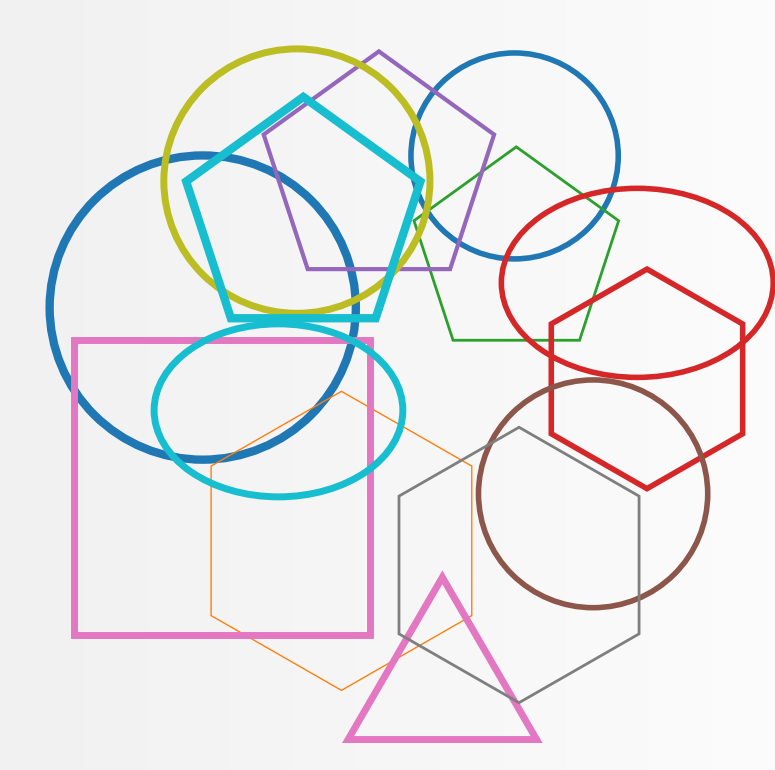[{"shape": "circle", "thickness": 2, "radius": 0.67, "center": [0.664, 0.797]}, {"shape": "circle", "thickness": 3, "radius": 0.99, "center": [0.262, 0.601]}, {"shape": "hexagon", "thickness": 0.5, "radius": 0.97, "center": [0.441, 0.298]}, {"shape": "pentagon", "thickness": 1, "radius": 0.69, "center": [0.666, 0.67]}, {"shape": "hexagon", "thickness": 2, "radius": 0.71, "center": [0.835, 0.508]}, {"shape": "oval", "thickness": 2, "radius": 0.88, "center": [0.822, 0.633]}, {"shape": "pentagon", "thickness": 1.5, "radius": 0.78, "center": [0.489, 0.777]}, {"shape": "circle", "thickness": 2, "radius": 0.74, "center": [0.765, 0.359]}, {"shape": "triangle", "thickness": 2.5, "radius": 0.7, "center": [0.571, 0.11]}, {"shape": "square", "thickness": 2.5, "radius": 0.96, "center": [0.287, 0.367]}, {"shape": "hexagon", "thickness": 1, "radius": 0.89, "center": [0.67, 0.266]}, {"shape": "circle", "thickness": 2.5, "radius": 0.86, "center": [0.383, 0.765]}, {"shape": "pentagon", "thickness": 3, "radius": 0.79, "center": [0.391, 0.715]}, {"shape": "oval", "thickness": 2.5, "radius": 0.8, "center": [0.359, 0.467]}]